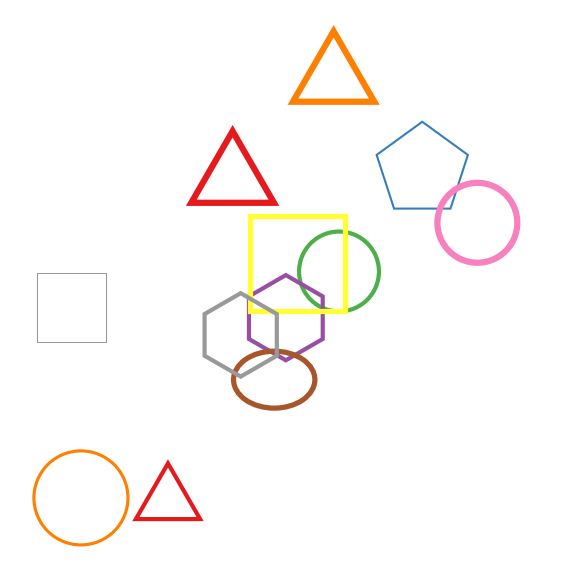[{"shape": "triangle", "thickness": 2, "radius": 0.32, "center": [0.291, 0.132]}, {"shape": "triangle", "thickness": 3, "radius": 0.41, "center": [0.403, 0.689]}, {"shape": "pentagon", "thickness": 1, "radius": 0.42, "center": [0.731, 0.705]}, {"shape": "circle", "thickness": 2, "radius": 0.35, "center": [0.587, 0.529]}, {"shape": "hexagon", "thickness": 2, "radius": 0.37, "center": [0.495, 0.449]}, {"shape": "triangle", "thickness": 3, "radius": 0.41, "center": [0.578, 0.864]}, {"shape": "circle", "thickness": 1.5, "radius": 0.41, "center": [0.14, 0.137]}, {"shape": "square", "thickness": 2.5, "radius": 0.41, "center": [0.515, 0.543]}, {"shape": "oval", "thickness": 2.5, "radius": 0.35, "center": [0.475, 0.342]}, {"shape": "circle", "thickness": 3, "radius": 0.35, "center": [0.827, 0.613]}, {"shape": "hexagon", "thickness": 2, "radius": 0.36, "center": [0.417, 0.419]}, {"shape": "square", "thickness": 0.5, "radius": 0.3, "center": [0.124, 0.467]}]